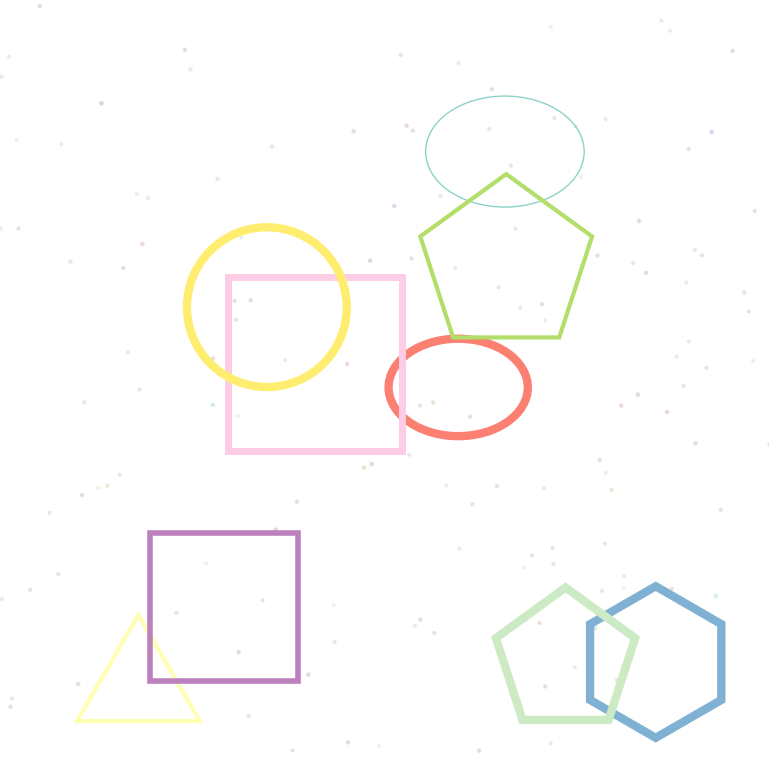[{"shape": "oval", "thickness": 0.5, "radius": 0.51, "center": [0.656, 0.803]}, {"shape": "triangle", "thickness": 1.5, "radius": 0.46, "center": [0.18, 0.11]}, {"shape": "oval", "thickness": 3, "radius": 0.45, "center": [0.595, 0.497]}, {"shape": "hexagon", "thickness": 3, "radius": 0.49, "center": [0.852, 0.14]}, {"shape": "pentagon", "thickness": 1.5, "radius": 0.59, "center": [0.657, 0.657]}, {"shape": "square", "thickness": 2.5, "radius": 0.56, "center": [0.409, 0.527]}, {"shape": "square", "thickness": 2, "radius": 0.48, "center": [0.291, 0.212]}, {"shape": "pentagon", "thickness": 3, "radius": 0.48, "center": [0.734, 0.142]}, {"shape": "circle", "thickness": 3, "radius": 0.52, "center": [0.347, 0.601]}]